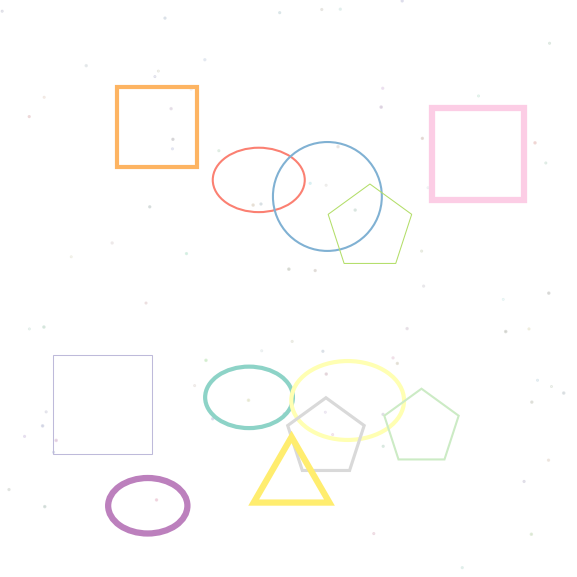[{"shape": "oval", "thickness": 2, "radius": 0.38, "center": [0.431, 0.311]}, {"shape": "oval", "thickness": 2, "radius": 0.49, "center": [0.602, 0.306]}, {"shape": "square", "thickness": 0.5, "radius": 0.43, "center": [0.177, 0.299]}, {"shape": "oval", "thickness": 1, "radius": 0.4, "center": [0.448, 0.688]}, {"shape": "circle", "thickness": 1, "radius": 0.47, "center": [0.567, 0.659]}, {"shape": "square", "thickness": 2, "radius": 0.35, "center": [0.272, 0.779]}, {"shape": "pentagon", "thickness": 0.5, "radius": 0.38, "center": [0.641, 0.604]}, {"shape": "square", "thickness": 3, "radius": 0.4, "center": [0.828, 0.732]}, {"shape": "pentagon", "thickness": 1.5, "radius": 0.35, "center": [0.564, 0.241]}, {"shape": "oval", "thickness": 3, "radius": 0.34, "center": [0.256, 0.123]}, {"shape": "pentagon", "thickness": 1, "radius": 0.34, "center": [0.73, 0.258]}, {"shape": "triangle", "thickness": 3, "radius": 0.38, "center": [0.505, 0.167]}]